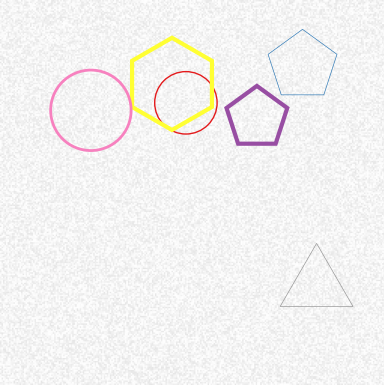[{"shape": "circle", "thickness": 1, "radius": 0.41, "center": [0.483, 0.733]}, {"shape": "pentagon", "thickness": 0.5, "radius": 0.47, "center": [0.786, 0.83]}, {"shape": "pentagon", "thickness": 3, "radius": 0.41, "center": [0.667, 0.694]}, {"shape": "hexagon", "thickness": 3, "radius": 0.6, "center": [0.447, 0.782]}, {"shape": "circle", "thickness": 2, "radius": 0.52, "center": [0.236, 0.713]}, {"shape": "triangle", "thickness": 0.5, "radius": 0.55, "center": [0.822, 0.259]}]